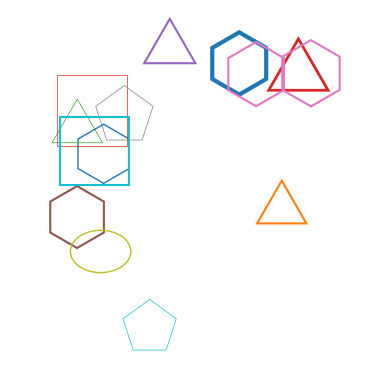[{"shape": "hexagon", "thickness": 3, "radius": 0.4, "center": [0.621, 0.835]}, {"shape": "hexagon", "thickness": 1, "radius": 0.38, "center": [0.269, 0.601]}, {"shape": "triangle", "thickness": 1.5, "radius": 0.37, "center": [0.732, 0.457]}, {"shape": "triangle", "thickness": 0.5, "radius": 0.38, "center": [0.201, 0.667]}, {"shape": "triangle", "thickness": 2, "radius": 0.45, "center": [0.775, 0.81]}, {"shape": "square", "thickness": 0.5, "radius": 0.46, "center": [0.24, 0.713]}, {"shape": "triangle", "thickness": 1.5, "radius": 0.38, "center": [0.441, 0.874]}, {"shape": "hexagon", "thickness": 1.5, "radius": 0.4, "center": [0.2, 0.436]}, {"shape": "hexagon", "thickness": 1.5, "radius": 0.42, "center": [0.665, 0.808]}, {"shape": "hexagon", "thickness": 1.5, "radius": 0.43, "center": [0.808, 0.81]}, {"shape": "pentagon", "thickness": 0.5, "radius": 0.39, "center": [0.323, 0.7]}, {"shape": "oval", "thickness": 1, "radius": 0.39, "center": [0.261, 0.347]}, {"shape": "square", "thickness": 1.5, "radius": 0.44, "center": [0.246, 0.607]}, {"shape": "pentagon", "thickness": 0.5, "radius": 0.36, "center": [0.389, 0.15]}]